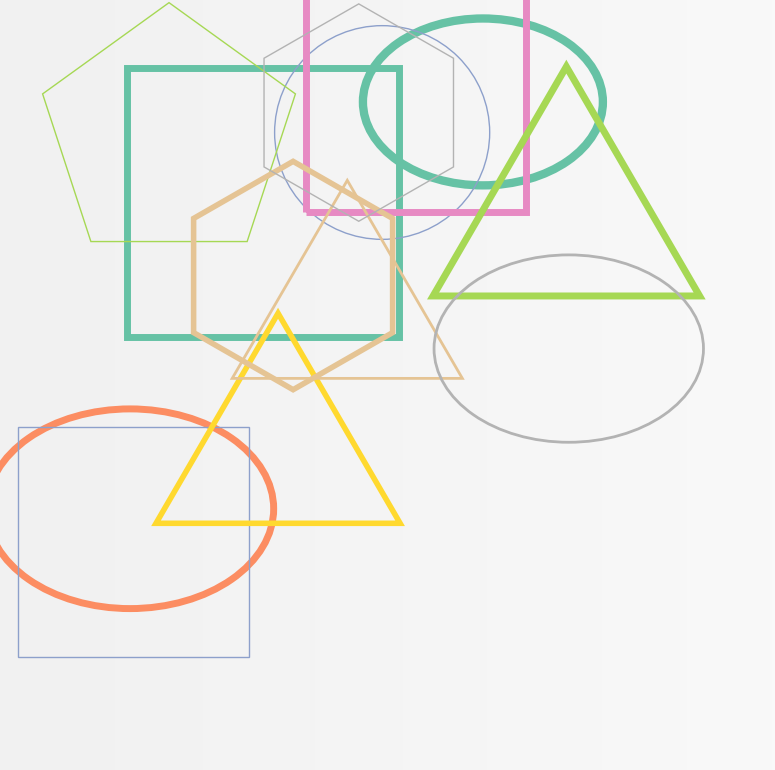[{"shape": "oval", "thickness": 3, "radius": 0.77, "center": [0.623, 0.868]}, {"shape": "square", "thickness": 2.5, "radius": 0.87, "center": [0.339, 0.737]}, {"shape": "oval", "thickness": 2.5, "radius": 0.93, "center": [0.168, 0.339]}, {"shape": "square", "thickness": 0.5, "radius": 0.74, "center": [0.172, 0.296]}, {"shape": "circle", "thickness": 0.5, "radius": 0.69, "center": [0.493, 0.828]}, {"shape": "square", "thickness": 2.5, "radius": 0.71, "center": [0.537, 0.866]}, {"shape": "pentagon", "thickness": 0.5, "radius": 0.86, "center": [0.218, 0.825]}, {"shape": "triangle", "thickness": 2.5, "radius": 0.99, "center": [0.731, 0.715]}, {"shape": "triangle", "thickness": 2, "radius": 0.91, "center": [0.359, 0.411]}, {"shape": "hexagon", "thickness": 2, "radius": 0.74, "center": [0.378, 0.642]}, {"shape": "triangle", "thickness": 1, "radius": 0.86, "center": [0.448, 0.594]}, {"shape": "hexagon", "thickness": 0.5, "radius": 0.71, "center": [0.463, 0.854]}, {"shape": "oval", "thickness": 1, "radius": 0.87, "center": [0.734, 0.547]}]